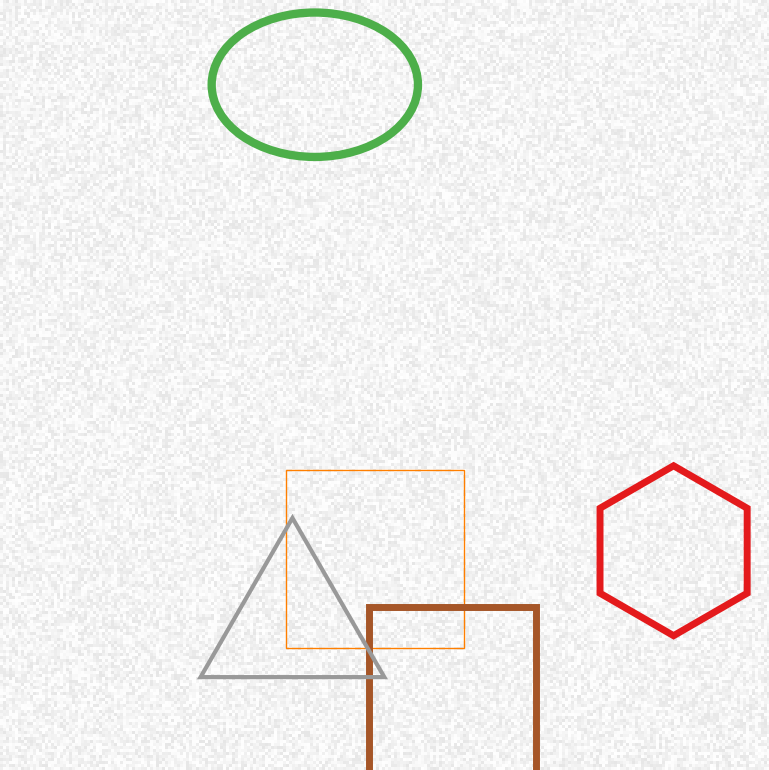[{"shape": "hexagon", "thickness": 2.5, "radius": 0.55, "center": [0.875, 0.285]}, {"shape": "oval", "thickness": 3, "radius": 0.67, "center": [0.409, 0.89]}, {"shape": "square", "thickness": 0.5, "radius": 0.58, "center": [0.487, 0.274]}, {"shape": "square", "thickness": 2.5, "radius": 0.54, "center": [0.588, 0.103]}, {"shape": "triangle", "thickness": 1.5, "radius": 0.69, "center": [0.38, 0.19]}]